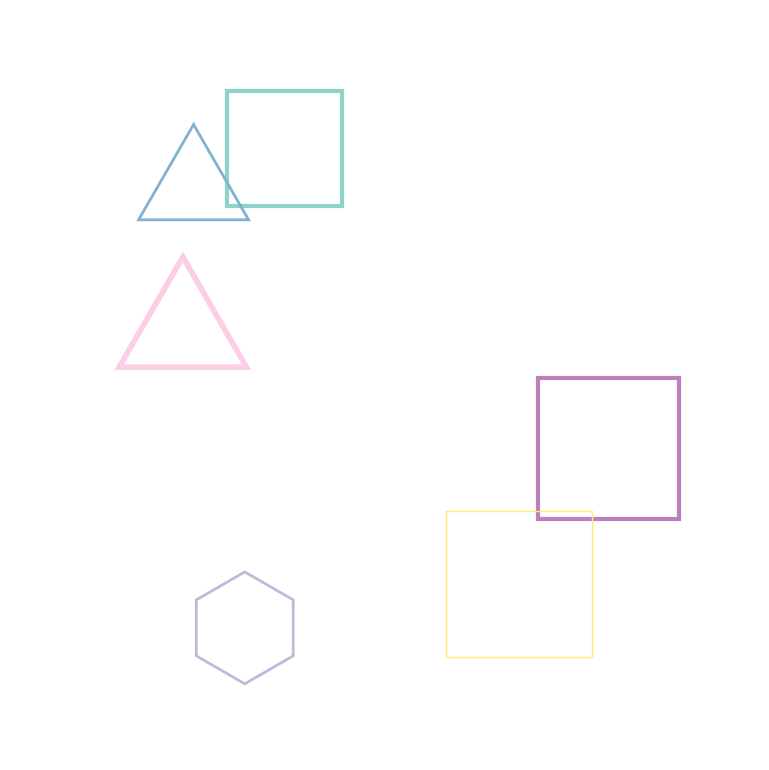[{"shape": "square", "thickness": 1.5, "radius": 0.37, "center": [0.37, 0.807]}, {"shape": "hexagon", "thickness": 1, "radius": 0.36, "center": [0.318, 0.185]}, {"shape": "triangle", "thickness": 1, "radius": 0.41, "center": [0.251, 0.756]}, {"shape": "triangle", "thickness": 2, "radius": 0.48, "center": [0.237, 0.571]}, {"shape": "square", "thickness": 1.5, "radius": 0.46, "center": [0.79, 0.418]}, {"shape": "square", "thickness": 0.5, "radius": 0.47, "center": [0.674, 0.241]}]